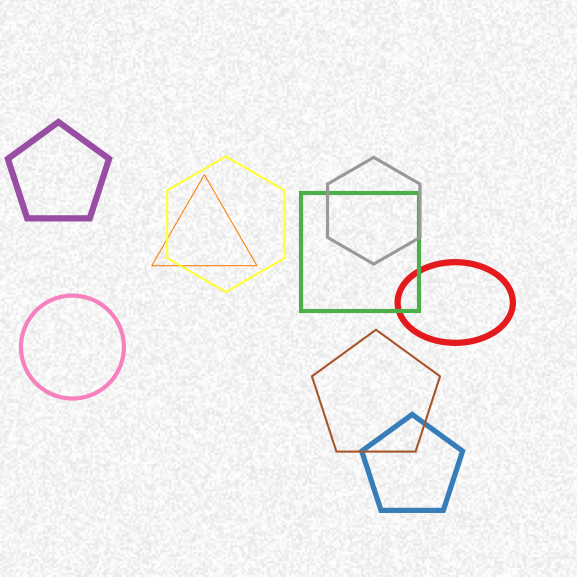[{"shape": "oval", "thickness": 3, "radius": 0.5, "center": [0.788, 0.475]}, {"shape": "pentagon", "thickness": 2.5, "radius": 0.46, "center": [0.714, 0.19]}, {"shape": "square", "thickness": 2, "radius": 0.51, "center": [0.623, 0.563]}, {"shape": "pentagon", "thickness": 3, "radius": 0.46, "center": [0.101, 0.696]}, {"shape": "triangle", "thickness": 0.5, "radius": 0.53, "center": [0.354, 0.592]}, {"shape": "hexagon", "thickness": 1, "radius": 0.59, "center": [0.391, 0.611]}, {"shape": "pentagon", "thickness": 1, "radius": 0.58, "center": [0.651, 0.311]}, {"shape": "circle", "thickness": 2, "radius": 0.45, "center": [0.125, 0.398]}, {"shape": "hexagon", "thickness": 1.5, "radius": 0.46, "center": [0.647, 0.634]}]